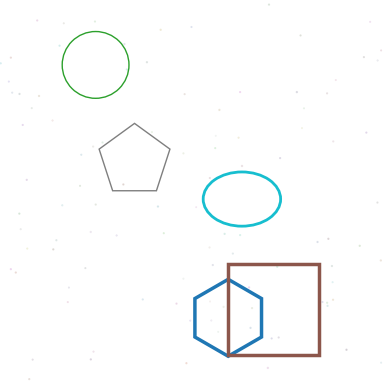[{"shape": "hexagon", "thickness": 2.5, "radius": 0.5, "center": [0.593, 0.175]}, {"shape": "circle", "thickness": 1, "radius": 0.43, "center": [0.248, 0.831]}, {"shape": "square", "thickness": 2.5, "radius": 0.59, "center": [0.709, 0.197]}, {"shape": "pentagon", "thickness": 1, "radius": 0.48, "center": [0.349, 0.583]}, {"shape": "oval", "thickness": 2, "radius": 0.5, "center": [0.628, 0.483]}]